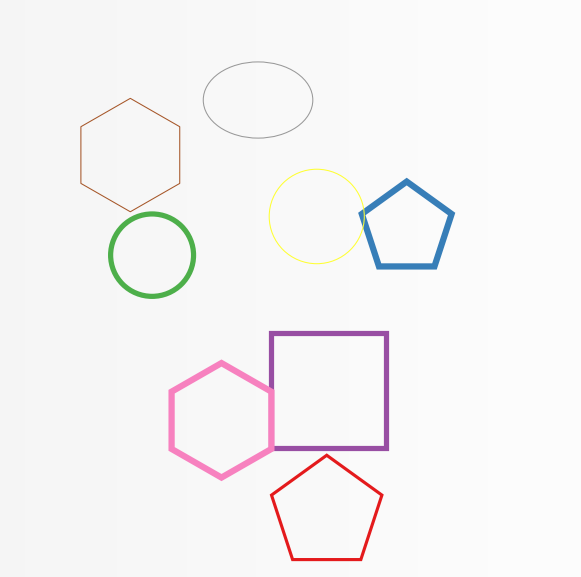[{"shape": "pentagon", "thickness": 1.5, "radius": 0.5, "center": [0.562, 0.111]}, {"shape": "pentagon", "thickness": 3, "radius": 0.41, "center": [0.7, 0.603]}, {"shape": "circle", "thickness": 2.5, "radius": 0.36, "center": [0.262, 0.557]}, {"shape": "square", "thickness": 2.5, "radius": 0.49, "center": [0.565, 0.323]}, {"shape": "circle", "thickness": 0.5, "radius": 0.41, "center": [0.545, 0.624]}, {"shape": "hexagon", "thickness": 0.5, "radius": 0.49, "center": [0.224, 0.731]}, {"shape": "hexagon", "thickness": 3, "radius": 0.5, "center": [0.381, 0.271]}, {"shape": "oval", "thickness": 0.5, "radius": 0.47, "center": [0.444, 0.826]}]